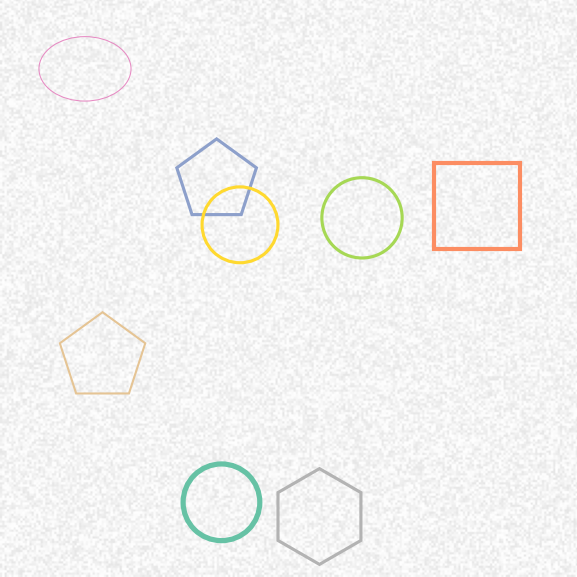[{"shape": "circle", "thickness": 2.5, "radius": 0.33, "center": [0.383, 0.129]}, {"shape": "square", "thickness": 2, "radius": 0.37, "center": [0.827, 0.642]}, {"shape": "pentagon", "thickness": 1.5, "radius": 0.36, "center": [0.375, 0.686]}, {"shape": "oval", "thickness": 0.5, "radius": 0.4, "center": [0.147, 0.88]}, {"shape": "circle", "thickness": 1.5, "radius": 0.35, "center": [0.627, 0.622]}, {"shape": "circle", "thickness": 1.5, "radius": 0.33, "center": [0.416, 0.61]}, {"shape": "pentagon", "thickness": 1, "radius": 0.39, "center": [0.178, 0.381]}, {"shape": "hexagon", "thickness": 1.5, "radius": 0.41, "center": [0.553, 0.105]}]